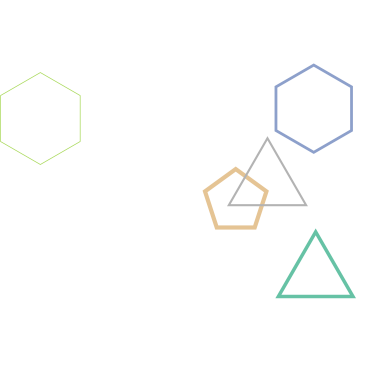[{"shape": "triangle", "thickness": 2.5, "radius": 0.56, "center": [0.82, 0.286]}, {"shape": "hexagon", "thickness": 2, "radius": 0.57, "center": [0.815, 0.718]}, {"shape": "hexagon", "thickness": 0.5, "radius": 0.6, "center": [0.105, 0.692]}, {"shape": "pentagon", "thickness": 3, "radius": 0.42, "center": [0.612, 0.477]}, {"shape": "triangle", "thickness": 1.5, "radius": 0.58, "center": [0.695, 0.525]}]